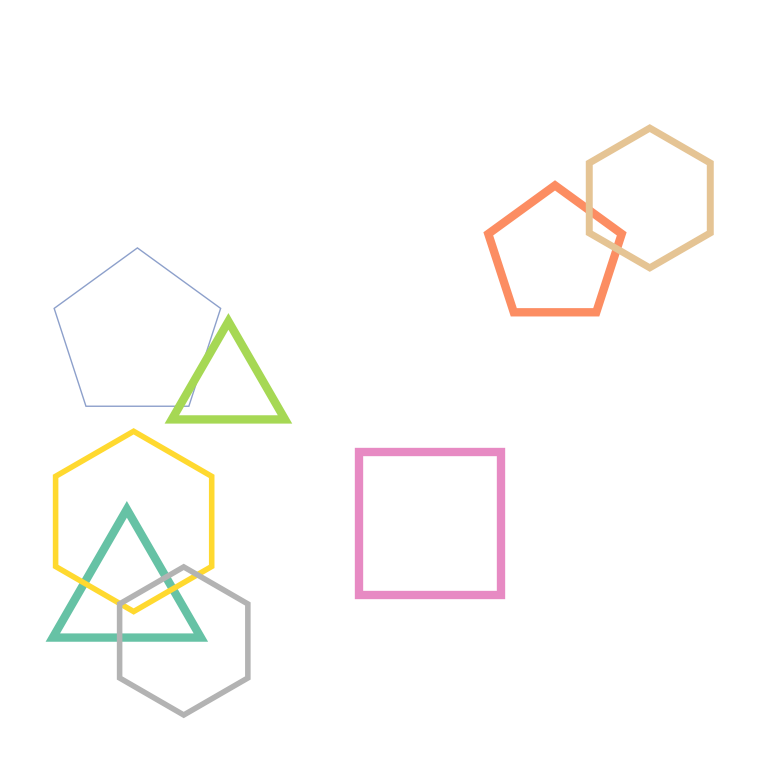[{"shape": "triangle", "thickness": 3, "radius": 0.56, "center": [0.165, 0.227]}, {"shape": "pentagon", "thickness": 3, "radius": 0.46, "center": [0.721, 0.668]}, {"shape": "pentagon", "thickness": 0.5, "radius": 0.57, "center": [0.178, 0.564]}, {"shape": "square", "thickness": 3, "radius": 0.46, "center": [0.558, 0.32]}, {"shape": "triangle", "thickness": 3, "radius": 0.42, "center": [0.297, 0.498]}, {"shape": "hexagon", "thickness": 2, "radius": 0.59, "center": [0.174, 0.323]}, {"shape": "hexagon", "thickness": 2.5, "radius": 0.45, "center": [0.844, 0.743]}, {"shape": "hexagon", "thickness": 2, "radius": 0.48, "center": [0.239, 0.168]}]